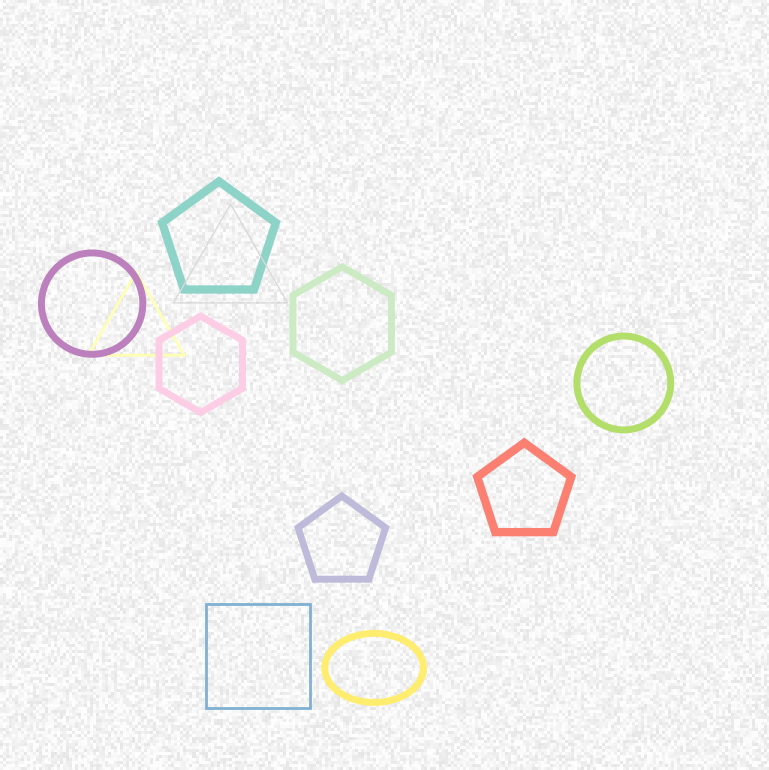[{"shape": "pentagon", "thickness": 3, "radius": 0.39, "center": [0.284, 0.687]}, {"shape": "triangle", "thickness": 1, "radius": 0.36, "center": [0.177, 0.575]}, {"shape": "pentagon", "thickness": 2.5, "radius": 0.3, "center": [0.444, 0.296]}, {"shape": "pentagon", "thickness": 3, "radius": 0.32, "center": [0.681, 0.361]}, {"shape": "square", "thickness": 1, "radius": 0.34, "center": [0.335, 0.148]}, {"shape": "circle", "thickness": 2.5, "radius": 0.3, "center": [0.81, 0.503]}, {"shape": "hexagon", "thickness": 2.5, "radius": 0.31, "center": [0.261, 0.527]}, {"shape": "triangle", "thickness": 0.5, "radius": 0.43, "center": [0.299, 0.649]}, {"shape": "circle", "thickness": 2.5, "radius": 0.33, "center": [0.12, 0.606]}, {"shape": "hexagon", "thickness": 2.5, "radius": 0.37, "center": [0.444, 0.58]}, {"shape": "oval", "thickness": 2.5, "radius": 0.32, "center": [0.486, 0.133]}]